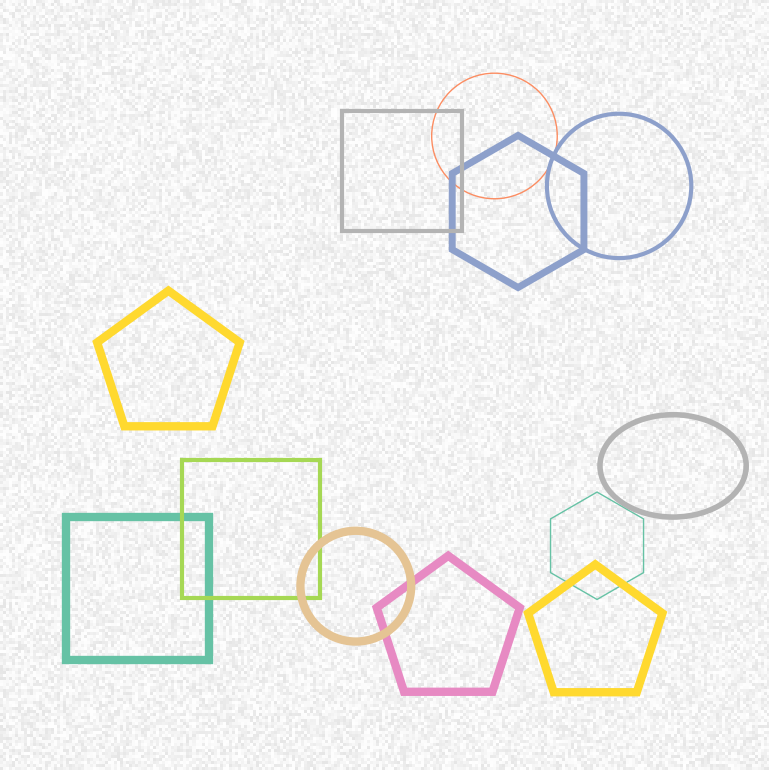[{"shape": "square", "thickness": 3, "radius": 0.46, "center": [0.178, 0.236]}, {"shape": "hexagon", "thickness": 0.5, "radius": 0.35, "center": [0.775, 0.291]}, {"shape": "circle", "thickness": 0.5, "radius": 0.41, "center": [0.642, 0.823]}, {"shape": "hexagon", "thickness": 2.5, "radius": 0.49, "center": [0.673, 0.725]}, {"shape": "circle", "thickness": 1.5, "radius": 0.47, "center": [0.804, 0.759]}, {"shape": "pentagon", "thickness": 3, "radius": 0.49, "center": [0.582, 0.181]}, {"shape": "square", "thickness": 1.5, "radius": 0.45, "center": [0.326, 0.313]}, {"shape": "pentagon", "thickness": 3, "radius": 0.46, "center": [0.773, 0.175]}, {"shape": "pentagon", "thickness": 3, "radius": 0.49, "center": [0.219, 0.525]}, {"shape": "circle", "thickness": 3, "radius": 0.36, "center": [0.462, 0.239]}, {"shape": "square", "thickness": 1.5, "radius": 0.39, "center": [0.522, 0.778]}, {"shape": "oval", "thickness": 2, "radius": 0.47, "center": [0.874, 0.395]}]